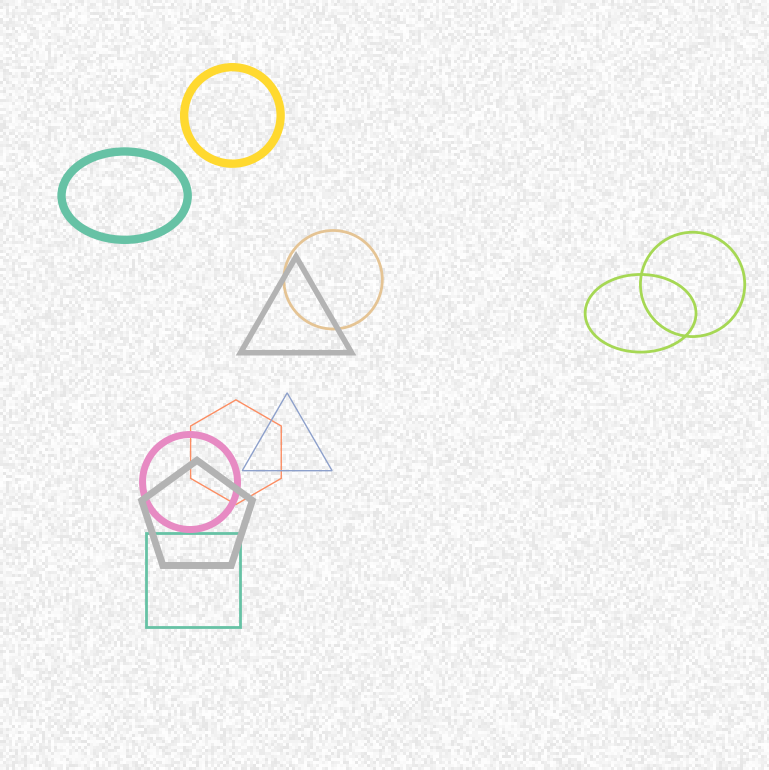[{"shape": "oval", "thickness": 3, "radius": 0.41, "center": [0.162, 0.746]}, {"shape": "square", "thickness": 1, "radius": 0.31, "center": [0.25, 0.247]}, {"shape": "hexagon", "thickness": 0.5, "radius": 0.34, "center": [0.306, 0.413]}, {"shape": "triangle", "thickness": 0.5, "radius": 0.34, "center": [0.373, 0.422]}, {"shape": "circle", "thickness": 2.5, "radius": 0.31, "center": [0.247, 0.374]}, {"shape": "oval", "thickness": 1, "radius": 0.36, "center": [0.832, 0.593]}, {"shape": "circle", "thickness": 1, "radius": 0.34, "center": [0.899, 0.631]}, {"shape": "circle", "thickness": 3, "radius": 0.31, "center": [0.302, 0.85]}, {"shape": "circle", "thickness": 1, "radius": 0.32, "center": [0.433, 0.637]}, {"shape": "triangle", "thickness": 2, "radius": 0.42, "center": [0.384, 0.584]}, {"shape": "pentagon", "thickness": 2.5, "radius": 0.38, "center": [0.256, 0.327]}]